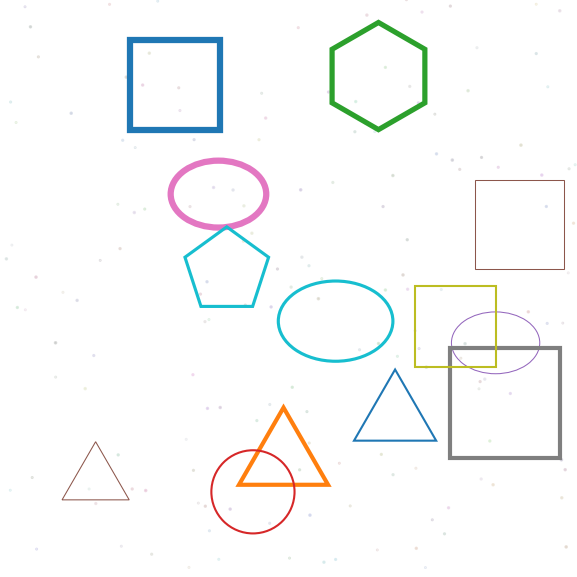[{"shape": "square", "thickness": 3, "radius": 0.39, "center": [0.302, 0.851]}, {"shape": "triangle", "thickness": 1, "radius": 0.41, "center": [0.684, 0.277]}, {"shape": "triangle", "thickness": 2, "radius": 0.45, "center": [0.491, 0.204]}, {"shape": "hexagon", "thickness": 2.5, "radius": 0.46, "center": [0.655, 0.867]}, {"shape": "circle", "thickness": 1, "radius": 0.36, "center": [0.438, 0.147]}, {"shape": "oval", "thickness": 0.5, "radius": 0.38, "center": [0.858, 0.405]}, {"shape": "square", "thickness": 0.5, "radius": 0.39, "center": [0.9, 0.61]}, {"shape": "triangle", "thickness": 0.5, "radius": 0.34, "center": [0.166, 0.167]}, {"shape": "oval", "thickness": 3, "radius": 0.41, "center": [0.378, 0.663]}, {"shape": "square", "thickness": 2, "radius": 0.48, "center": [0.874, 0.302]}, {"shape": "square", "thickness": 1, "radius": 0.35, "center": [0.789, 0.434]}, {"shape": "oval", "thickness": 1.5, "radius": 0.5, "center": [0.581, 0.443]}, {"shape": "pentagon", "thickness": 1.5, "radius": 0.38, "center": [0.393, 0.53]}]